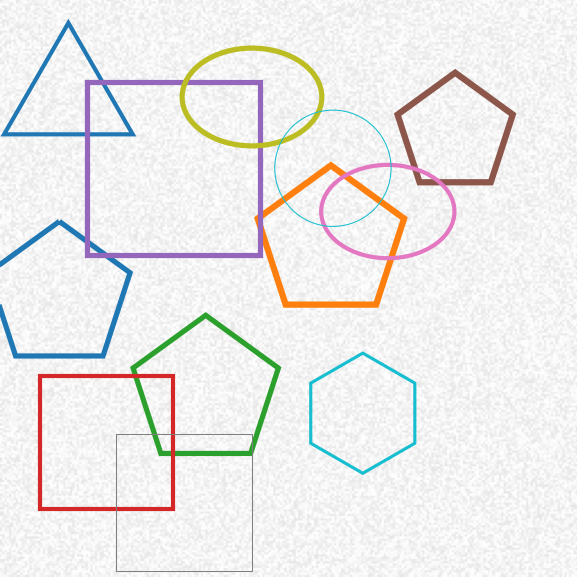[{"shape": "triangle", "thickness": 2, "radius": 0.64, "center": [0.118, 0.831]}, {"shape": "pentagon", "thickness": 2.5, "radius": 0.64, "center": [0.103, 0.487]}, {"shape": "pentagon", "thickness": 3, "radius": 0.67, "center": [0.573, 0.579]}, {"shape": "pentagon", "thickness": 2.5, "radius": 0.66, "center": [0.356, 0.321]}, {"shape": "square", "thickness": 2, "radius": 0.58, "center": [0.185, 0.232]}, {"shape": "square", "thickness": 2.5, "radius": 0.75, "center": [0.3, 0.708]}, {"shape": "pentagon", "thickness": 3, "radius": 0.52, "center": [0.788, 0.768]}, {"shape": "oval", "thickness": 2, "radius": 0.58, "center": [0.672, 0.633]}, {"shape": "square", "thickness": 0.5, "radius": 0.59, "center": [0.319, 0.129]}, {"shape": "oval", "thickness": 2.5, "radius": 0.6, "center": [0.436, 0.831]}, {"shape": "hexagon", "thickness": 1.5, "radius": 0.52, "center": [0.628, 0.284]}, {"shape": "circle", "thickness": 0.5, "radius": 0.5, "center": [0.576, 0.708]}]